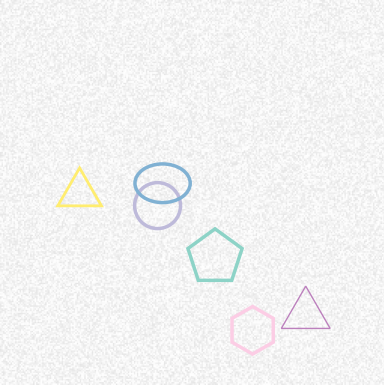[{"shape": "pentagon", "thickness": 2.5, "radius": 0.37, "center": [0.558, 0.332]}, {"shape": "circle", "thickness": 2.5, "radius": 0.3, "center": [0.409, 0.466]}, {"shape": "oval", "thickness": 2.5, "radius": 0.36, "center": [0.422, 0.524]}, {"shape": "hexagon", "thickness": 2.5, "radius": 0.31, "center": [0.656, 0.142]}, {"shape": "triangle", "thickness": 1, "radius": 0.37, "center": [0.794, 0.184]}, {"shape": "triangle", "thickness": 2, "radius": 0.33, "center": [0.207, 0.498]}]